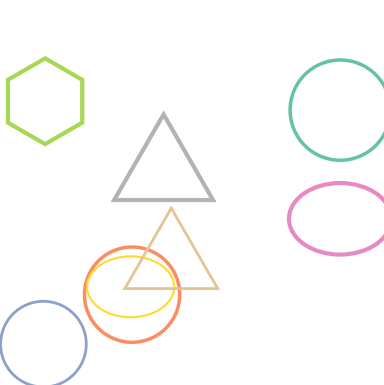[{"shape": "circle", "thickness": 2.5, "radius": 0.65, "center": [0.884, 0.714]}, {"shape": "circle", "thickness": 2.5, "radius": 0.62, "center": [0.343, 0.235]}, {"shape": "circle", "thickness": 2, "radius": 0.56, "center": [0.113, 0.106]}, {"shape": "oval", "thickness": 3, "radius": 0.66, "center": [0.883, 0.432]}, {"shape": "hexagon", "thickness": 3, "radius": 0.56, "center": [0.117, 0.737]}, {"shape": "oval", "thickness": 1.5, "radius": 0.57, "center": [0.339, 0.255]}, {"shape": "triangle", "thickness": 2, "radius": 0.7, "center": [0.445, 0.32]}, {"shape": "triangle", "thickness": 3, "radius": 0.74, "center": [0.425, 0.555]}]